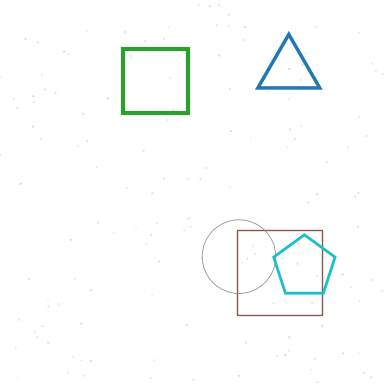[{"shape": "triangle", "thickness": 2.5, "radius": 0.46, "center": [0.75, 0.818]}, {"shape": "square", "thickness": 3, "radius": 0.42, "center": [0.404, 0.789]}, {"shape": "square", "thickness": 1, "radius": 0.56, "center": [0.726, 0.292]}, {"shape": "circle", "thickness": 0.5, "radius": 0.48, "center": [0.621, 0.333]}, {"shape": "pentagon", "thickness": 2, "radius": 0.42, "center": [0.791, 0.306]}]